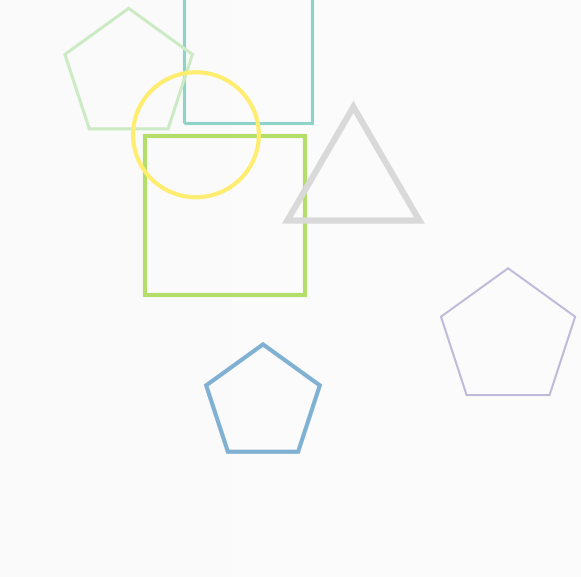[{"shape": "square", "thickness": 1.5, "radius": 0.55, "center": [0.426, 0.896]}, {"shape": "pentagon", "thickness": 1, "radius": 0.61, "center": [0.874, 0.413]}, {"shape": "pentagon", "thickness": 2, "radius": 0.51, "center": [0.452, 0.3]}, {"shape": "square", "thickness": 2, "radius": 0.69, "center": [0.387, 0.626]}, {"shape": "triangle", "thickness": 3, "radius": 0.66, "center": [0.608, 0.683]}, {"shape": "pentagon", "thickness": 1.5, "radius": 0.58, "center": [0.221, 0.869]}, {"shape": "circle", "thickness": 2, "radius": 0.54, "center": [0.337, 0.766]}]